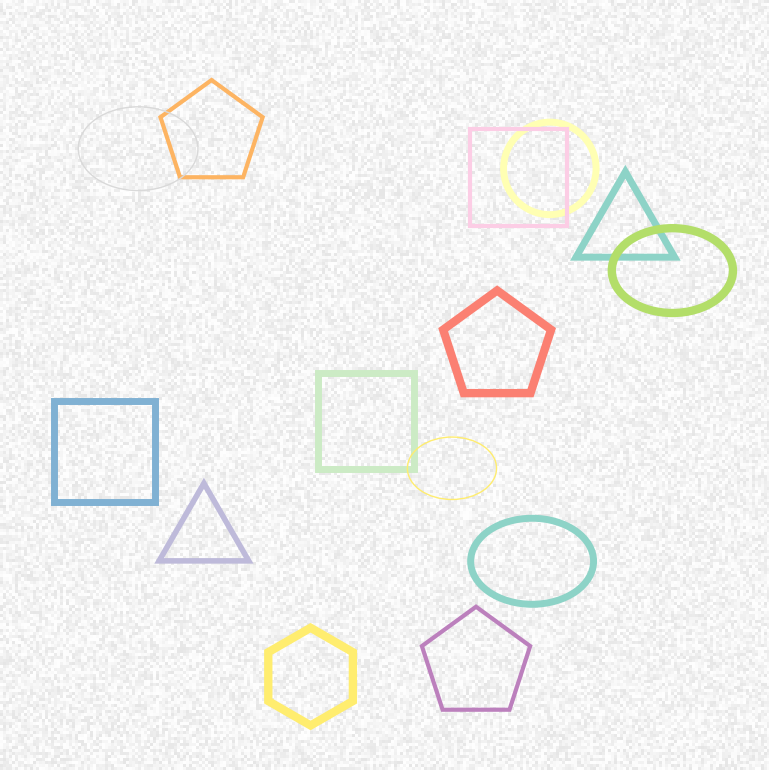[{"shape": "triangle", "thickness": 2.5, "radius": 0.37, "center": [0.812, 0.703]}, {"shape": "oval", "thickness": 2.5, "radius": 0.4, "center": [0.691, 0.271]}, {"shape": "circle", "thickness": 2.5, "radius": 0.3, "center": [0.714, 0.781]}, {"shape": "triangle", "thickness": 2, "radius": 0.34, "center": [0.265, 0.305]}, {"shape": "pentagon", "thickness": 3, "radius": 0.37, "center": [0.646, 0.549]}, {"shape": "square", "thickness": 2.5, "radius": 0.33, "center": [0.136, 0.414]}, {"shape": "pentagon", "thickness": 1.5, "radius": 0.35, "center": [0.275, 0.826]}, {"shape": "oval", "thickness": 3, "radius": 0.39, "center": [0.873, 0.649]}, {"shape": "square", "thickness": 1.5, "radius": 0.32, "center": [0.674, 0.769]}, {"shape": "oval", "thickness": 0.5, "radius": 0.39, "center": [0.179, 0.807]}, {"shape": "pentagon", "thickness": 1.5, "radius": 0.37, "center": [0.618, 0.138]}, {"shape": "square", "thickness": 2.5, "radius": 0.31, "center": [0.475, 0.453]}, {"shape": "hexagon", "thickness": 3, "radius": 0.32, "center": [0.403, 0.121]}, {"shape": "oval", "thickness": 0.5, "radius": 0.29, "center": [0.587, 0.392]}]